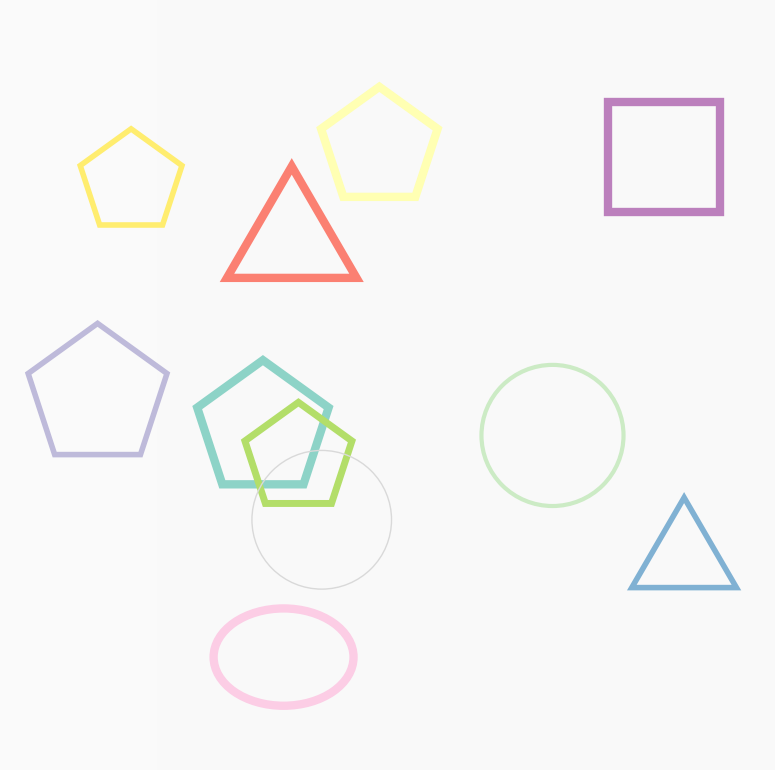[{"shape": "pentagon", "thickness": 3, "radius": 0.45, "center": [0.339, 0.443]}, {"shape": "pentagon", "thickness": 3, "radius": 0.4, "center": [0.489, 0.808]}, {"shape": "pentagon", "thickness": 2, "radius": 0.47, "center": [0.126, 0.486]}, {"shape": "triangle", "thickness": 3, "radius": 0.48, "center": [0.376, 0.687]}, {"shape": "triangle", "thickness": 2, "radius": 0.39, "center": [0.883, 0.276]}, {"shape": "pentagon", "thickness": 2.5, "radius": 0.36, "center": [0.385, 0.405]}, {"shape": "oval", "thickness": 3, "radius": 0.45, "center": [0.366, 0.147]}, {"shape": "circle", "thickness": 0.5, "radius": 0.45, "center": [0.415, 0.325]}, {"shape": "square", "thickness": 3, "radius": 0.36, "center": [0.857, 0.796]}, {"shape": "circle", "thickness": 1.5, "radius": 0.46, "center": [0.713, 0.434]}, {"shape": "pentagon", "thickness": 2, "radius": 0.35, "center": [0.169, 0.764]}]